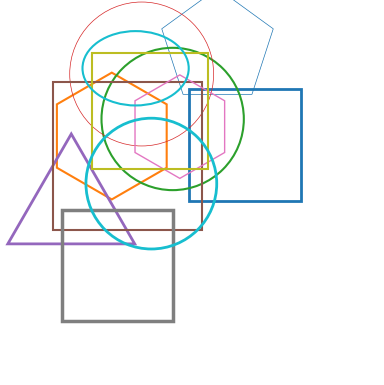[{"shape": "pentagon", "thickness": 0.5, "radius": 0.76, "center": [0.565, 0.878]}, {"shape": "square", "thickness": 2, "radius": 0.73, "center": [0.637, 0.622]}, {"shape": "hexagon", "thickness": 1.5, "radius": 0.82, "center": [0.29, 0.647]}, {"shape": "circle", "thickness": 1.5, "radius": 0.92, "center": [0.448, 0.691]}, {"shape": "circle", "thickness": 0.5, "radius": 0.93, "center": [0.368, 0.808]}, {"shape": "triangle", "thickness": 2, "radius": 0.95, "center": [0.185, 0.462]}, {"shape": "square", "thickness": 1.5, "radius": 0.96, "center": [0.331, 0.595]}, {"shape": "hexagon", "thickness": 1, "radius": 0.67, "center": [0.467, 0.671]}, {"shape": "square", "thickness": 2.5, "radius": 0.72, "center": [0.306, 0.311]}, {"shape": "square", "thickness": 1.5, "radius": 0.75, "center": [0.389, 0.712]}, {"shape": "circle", "thickness": 2, "radius": 0.85, "center": [0.393, 0.523]}, {"shape": "oval", "thickness": 1.5, "radius": 0.69, "center": [0.352, 0.823]}]